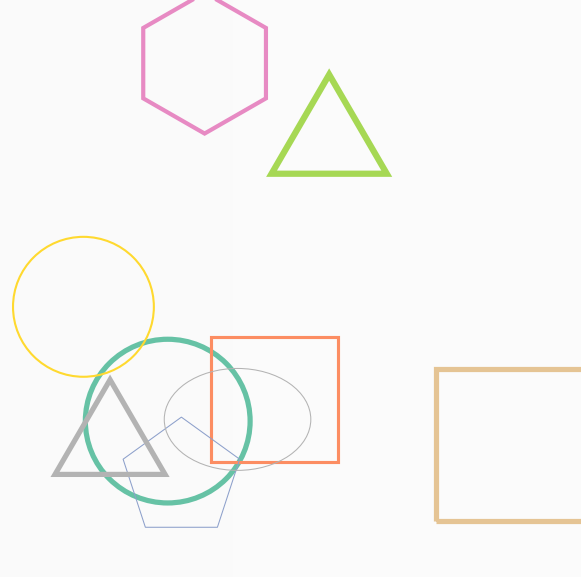[{"shape": "circle", "thickness": 2.5, "radius": 0.71, "center": [0.289, 0.27]}, {"shape": "square", "thickness": 1.5, "radius": 0.54, "center": [0.472, 0.308]}, {"shape": "pentagon", "thickness": 0.5, "radius": 0.53, "center": [0.312, 0.171]}, {"shape": "hexagon", "thickness": 2, "radius": 0.61, "center": [0.352, 0.89]}, {"shape": "triangle", "thickness": 3, "radius": 0.57, "center": [0.566, 0.756]}, {"shape": "circle", "thickness": 1, "radius": 0.61, "center": [0.144, 0.468]}, {"shape": "square", "thickness": 2.5, "radius": 0.66, "center": [0.882, 0.229]}, {"shape": "triangle", "thickness": 2.5, "radius": 0.55, "center": [0.189, 0.232]}, {"shape": "oval", "thickness": 0.5, "radius": 0.63, "center": [0.409, 0.273]}]